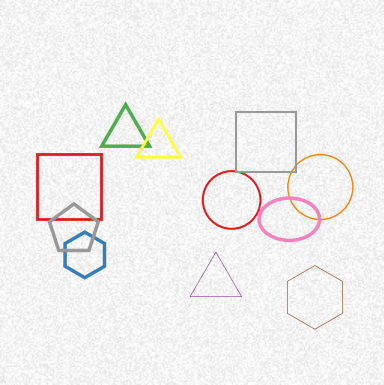[{"shape": "square", "thickness": 2, "radius": 0.42, "center": [0.18, 0.516]}, {"shape": "circle", "thickness": 1.5, "radius": 0.37, "center": [0.602, 0.481]}, {"shape": "hexagon", "thickness": 2.5, "radius": 0.3, "center": [0.22, 0.338]}, {"shape": "triangle", "thickness": 2.5, "radius": 0.36, "center": [0.326, 0.656]}, {"shape": "triangle", "thickness": 0.5, "radius": 0.39, "center": [0.561, 0.268]}, {"shape": "circle", "thickness": 1, "radius": 0.42, "center": [0.832, 0.514]}, {"shape": "triangle", "thickness": 2, "radius": 0.33, "center": [0.412, 0.625]}, {"shape": "hexagon", "thickness": 0.5, "radius": 0.41, "center": [0.818, 0.228]}, {"shape": "oval", "thickness": 2.5, "radius": 0.39, "center": [0.752, 0.431]}, {"shape": "square", "thickness": 1.5, "radius": 0.39, "center": [0.691, 0.632]}, {"shape": "pentagon", "thickness": 2.5, "radius": 0.33, "center": [0.192, 0.403]}]